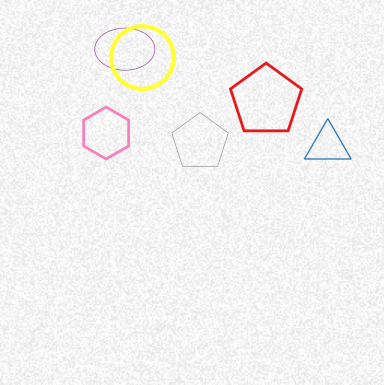[{"shape": "pentagon", "thickness": 2, "radius": 0.49, "center": [0.691, 0.739]}, {"shape": "triangle", "thickness": 1, "radius": 0.35, "center": [0.851, 0.622]}, {"shape": "oval", "thickness": 0.5, "radius": 0.39, "center": [0.324, 0.872]}, {"shape": "circle", "thickness": 3, "radius": 0.41, "center": [0.37, 0.85]}, {"shape": "hexagon", "thickness": 2, "radius": 0.34, "center": [0.276, 0.654]}, {"shape": "pentagon", "thickness": 0.5, "radius": 0.39, "center": [0.52, 0.63]}]